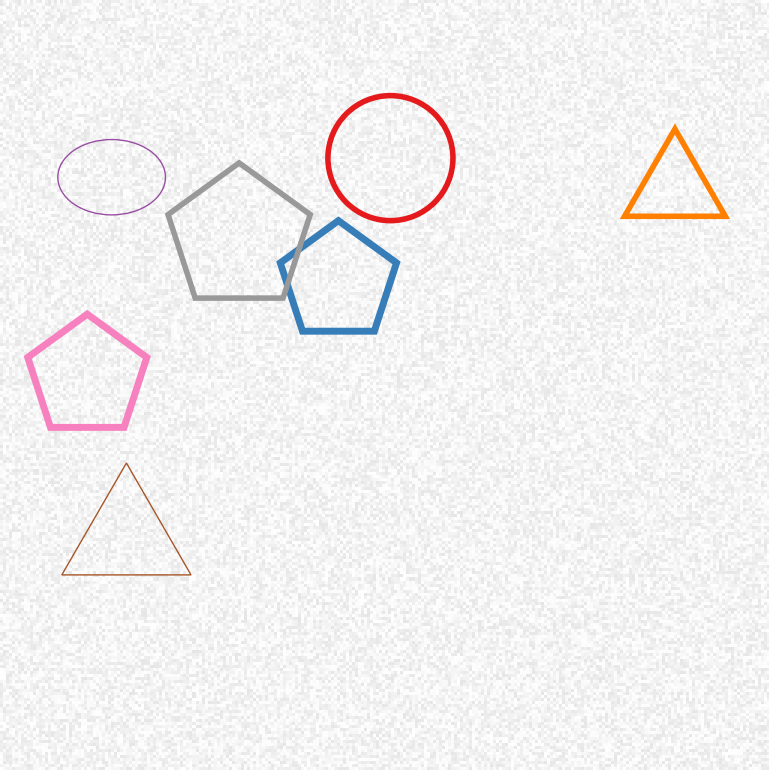[{"shape": "circle", "thickness": 2, "radius": 0.41, "center": [0.507, 0.795]}, {"shape": "pentagon", "thickness": 2.5, "radius": 0.4, "center": [0.44, 0.634]}, {"shape": "oval", "thickness": 0.5, "radius": 0.35, "center": [0.145, 0.77]}, {"shape": "triangle", "thickness": 2, "radius": 0.38, "center": [0.877, 0.757]}, {"shape": "triangle", "thickness": 0.5, "radius": 0.48, "center": [0.164, 0.302]}, {"shape": "pentagon", "thickness": 2.5, "radius": 0.41, "center": [0.113, 0.511]}, {"shape": "pentagon", "thickness": 2, "radius": 0.49, "center": [0.311, 0.691]}]